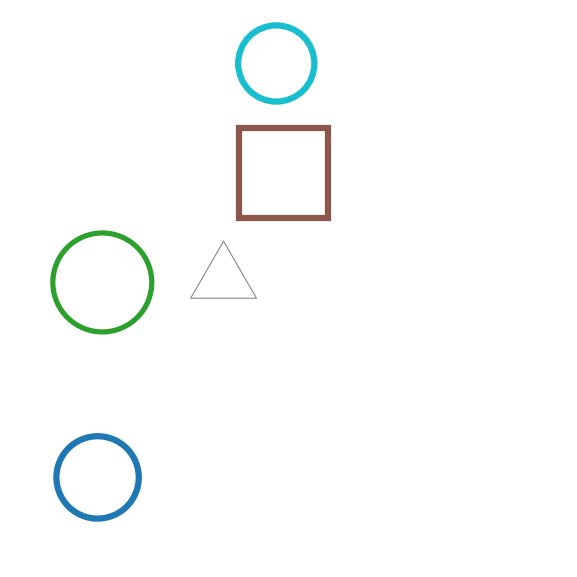[{"shape": "circle", "thickness": 3, "radius": 0.36, "center": [0.169, 0.172]}, {"shape": "circle", "thickness": 2.5, "radius": 0.43, "center": [0.177, 0.51]}, {"shape": "square", "thickness": 3, "radius": 0.39, "center": [0.491, 0.7]}, {"shape": "triangle", "thickness": 0.5, "radius": 0.33, "center": [0.387, 0.516]}, {"shape": "circle", "thickness": 3, "radius": 0.33, "center": [0.478, 0.889]}]